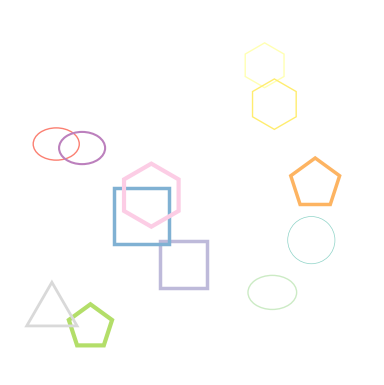[{"shape": "circle", "thickness": 0.5, "radius": 0.31, "center": [0.809, 0.376]}, {"shape": "hexagon", "thickness": 1, "radius": 0.29, "center": [0.687, 0.83]}, {"shape": "square", "thickness": 2.5, "radius": 0.3, "center": [0.477, 0.313]}, {"shape": "oval", "thickness": 1, "radius": 0.3, "center": [0.146, 0.626]}, {"shape": "square", "thickness": 2.5, "radius": 0.36, "center": [0.367, 0.439]}, {"shape": "pentagon", "thickness": 2.5, "radius": 0.33, "center": [0.819, 0.523]}, {"shape": "pentagon", "thickness": 3, "radius": 0.3, "center": [0.235, 0.151]}, {"shape": "hexagon", "thickness": 3, "radius": 0.41, "center": [0.393, 0.493]}, {"shape": "triangle", "thickness": 2, "radius": 0.38, "center": [0.135, 0.191]}, {"shape": "oval", "thickness": 1.5, "radius": 0.3, "center": [0.213, 0.616]}, {"shape": "oval", "thickness": 1, "radius": 0.32, "center": [0.707, 0.24]}, {"shape": "hexagon", "thickness": 1, "radius": 0.33, "center": [0.713, 0.729]}]